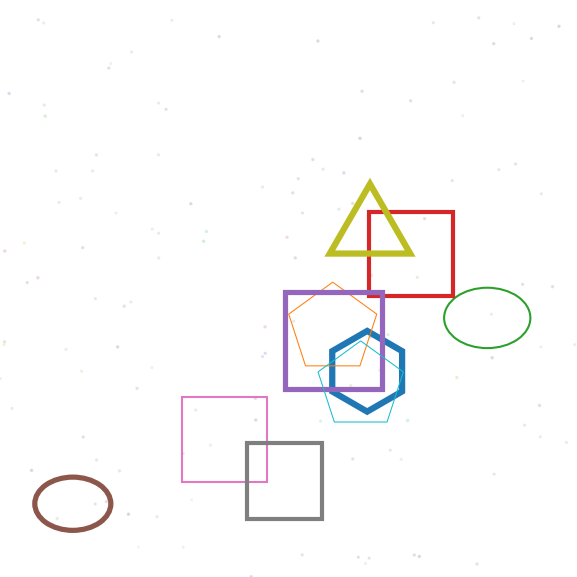[{"shape": "hexagon", "thickness": 3, "radius": 0.35, "center": [0.636, 0.356]}, {"shape": "pentagon", "thickness": 0.5, "radius": 0.4, "center": [0.576, 0.43]}, {"shape": "oval", "thickness": 1, "radius": 0.37, "center": [0.844, 0.449]}, {"shape": "square", "thickness": 2, "radius": 0.36, "center": [0.711, 0.559]}, {"shape": "square", "thickness": 2.5, "radius": 0.42, "center": [0.578, 0.41]}, {"shape": "oval", "thickness": 2.5, "radius": 0.33, "center": [0.126, 0.127]}, {"shape": "square", "thickness": 1, "radius": 0.37, "center": [0.388, 0.239]}, {"shape": "square", "thickness": 2, "radius": 0.33, "center": [0.493, 0.166]}, {"shape": "triangle", "thickness": 3, "radius": 0.4, "center": [0.641, 0.6]}, {"shape": "pentagon", "thickness": 0.5, "radius": 0.39, "center": [0.625, 0.331]}]